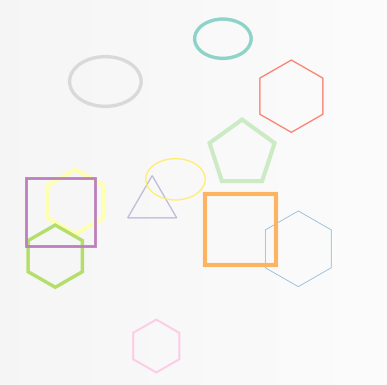[{"shape": "oval", "thickness": 2.5, "radius": 0.36, "center": [0.575, 0.899]}, {"shape": "hexagon", "thickness": 3, "radius": 0.42, "center": [0.195, 0.476]}, {"shape": "triangle", "thickness": 1, "radius": 0.37, "center": [0.393, 0.471]}, {"shape": "hexagon", "thickness": 1, "radius": 0.47, "center": [0.752, 0.75]}, {"shape": "hexagon", "thickness": 0.5, "radius": 0.49, "center": [0.77, 0.354]}, {"shape": "square", "thickness": 3, "radius": 0.46, "center": [0.621, 0.404]}, {"shape": "hexagon", "thickness": 2.5, "radius": 0.4, "center": [0.143, 0.335]}, {"shape": "hexagon", "thickness": 1.5, "radius": 0.34, "center": [0.403, 0.101]}, {"shape": "oval", "thickness": 2.5, "radius": 0.46, "center": [0.272, 0.788]}, {"shape": "square", "thickness": 2, "radius": 0.45, "center": [0.157, 0.45]}, {"shape": "pentagon", "thickness": 3, "radius": 0.44, "center": [0.625, 0.601]}, {"shape": "oval", "thickness": 1, "radius": 0.38, "center": [0.453, 0.534]}]